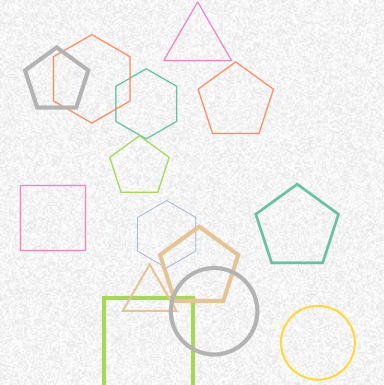[{"shape": "pentagon", "thickness": 2, "radius": 0.56, "center": [0.772, 0.409]}, {"shape": "hexagon", "thickness": 1, "radius": 0.46, "center": [0.38, 0.73]}, {"shape": "pentagon", "thickness": 1, "radius": 0.51, "center": [0.612, 0.737]}, {"shape": "hexagon", "thickness": 1, "radius": 0.57, "center": [0.238, 0.795]}, {"shape": "hexagon", "thickness": 0.5, "radius": 0.44, "center": [0.433, 0.392]}, {"shape": "triangle", "thickness": 1, "radius": 0.51, "center": [0.513, 0.893]}, {"shape": "square", "thickness": 1, "radius": 0.42, "center": [0.136, 0.435]}, {"shape": "square", "thickness": 3, "radius": 0.58, "center": [0.385, 0.11]}, {"shape": "pentagon", "thickness": 1, "radius": 0.41, "center": [0.362, 0.566]}, {"shape": "circle", "thickness": 1.5, "radius": 0.48, "center": [0.826, 0.11]}, {"shape": "triangle", "thickness": 1.5, "radius": 0.4, "center": [0.389, 0.233]}, {"shape": "pentagon", "thickness": 3, "radius": 0.53, "center": [0.517, 0.305]}, {"shape": "pentagon", "thickness": 3, "radius": 0.43, "center": [0.147, 0.791]}, {"shape": "circle", "thickness": 3, "radius": 0.56, "center": [0.556, 0.192]}]